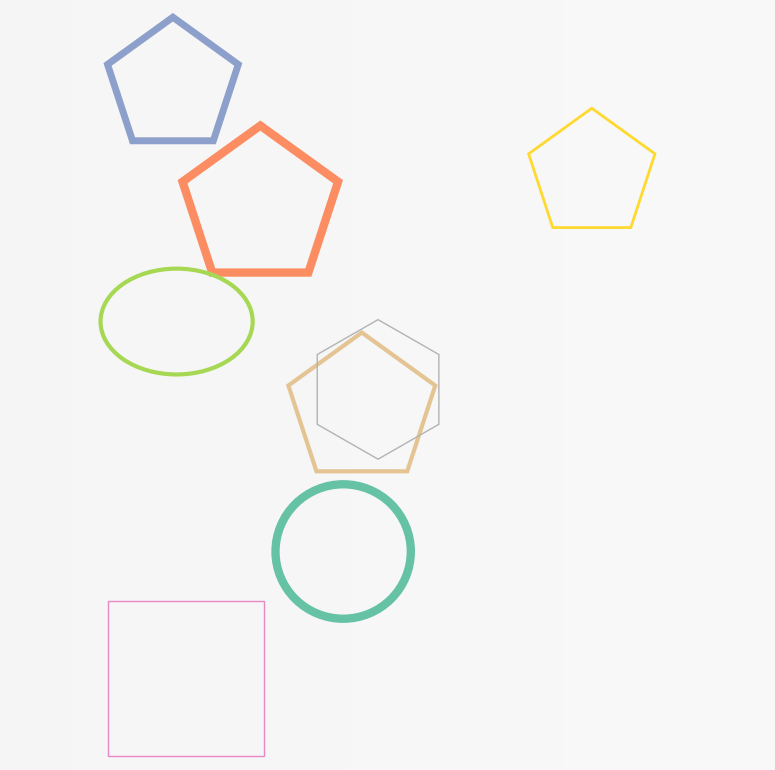[{"shape": "circle", "thickness": 3, "radius": 0.44, "center": [0.443, 0.284]}, {"shape": "pentagon", "thickness": 3, "radius": 0.53, "center": [0.336, 0.731]}, {"shape": "pentagon", "thickness": 2.5, "radius": 0.44, "center": [0.223, 0.889]}, {"shape": "square", "thickness": 0.5, "radius": 0.5, "center": [0.24, 0.118]}, {"shape": "oval", "thickness": 1.5, "radius": 0.49, "center": [0.228, 0.582]}, {"shape": "pentagon", "thickness": 1, "radius": 0.43, "center": [0.764, 0.774]}, {"shape": "pentagon", "thickness": 1.5, "radius": 0.5, "center": [0.467, 0.469]}, {"shape": "hexagon", "thickness": 0.5, "radius": 0.45, "center": [0.488, 0.494]}]